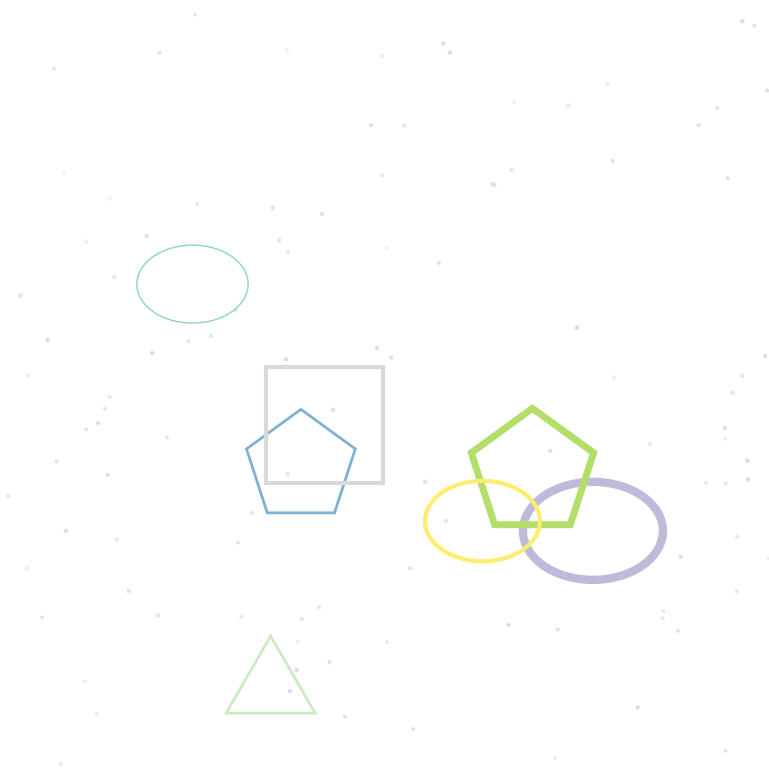[{"shape": "oval", "thickness": 0.5, "radius": 0.36, "center": [0.25, 0.631]}, {"shape": "oval", "thickness": 3, "radius": 0.45, "center": [0.77, 0.311]}, {"shape": "pentagon", "thickness": 1, "radius": 0.37, "center": [0.391, 0.394]}, {"shape": "pentagon", "thickness": 2.5, "radius": 0.42, "center": [0.692, 0.386]}, {"shape": "square", "thickness": 1.5, "radius": 0.38, "center": [0.421, 0.448]}, {"shape": "triangle", "thickness": 1, "radius": 0.33, "center": [0.351, 0.107]}, {"shape": "oval", "thickness": 1.5, "radius": 0.37, "center": [0.627, 0.323]}]